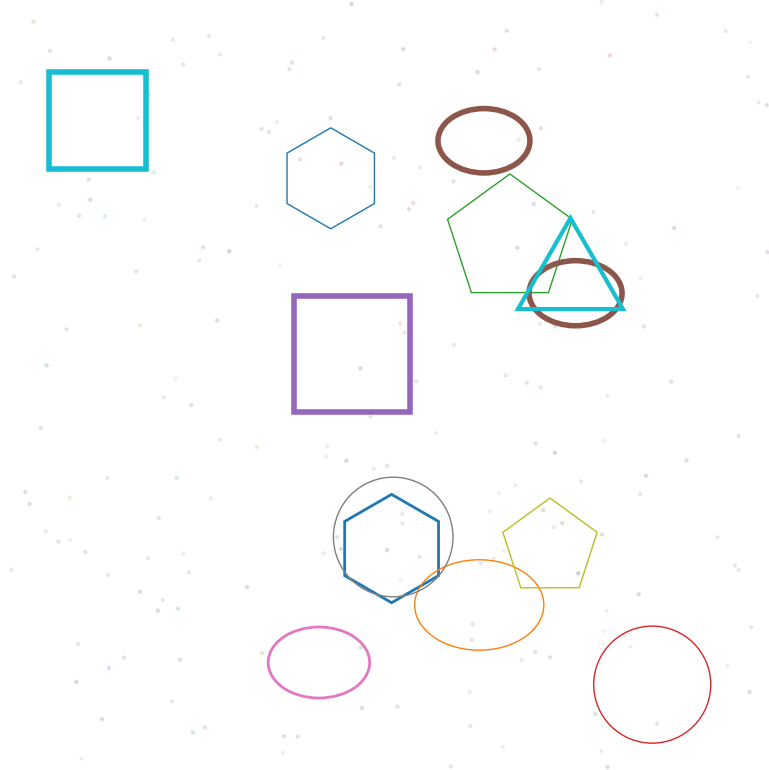[{"shape": "hexagon", "thickness": 0.5, "radius": 0.33, "center": [0.43, 0.768]}, {"shape": "hexagon", "thickness": 1, "radius": 0.35, "center": [0.509, 0.288]}, {"shape": "oval", "thickness": 0.5, "radius": 0.42, "center": [0.622, 0.214]}, {"shape": "pentagon", "thickness": 0.5, "radius": 0.43, "center": [0.662, 0.689]}, {"shape": "circle", "thickness": 0.5, "radius": 0.38, "center": [0.847, 0.111]}, {"shape": "square", "thickness": 2, "radius": 0.38, "center": [0.457, 0.54]}, {"shape": "oval", "thickness": 2, "radius": 0.3, "center": [0.747, 0.619]}, {"shape": "oval", "thickness": 2, "radius": 0.3, "center": [0.628, 0.817]}, {"shape": "oval", "thickness": 1, "radius": 0.33, "center": [0.414, 0.14]}, {"shape": "circle", "thickness": 0.5, "radius": 0.39, "center": [0.511, 0.303]}, {"shape": "pentagon", "thickness": 0.5, "radius": 0.32, "center": [0.714, 0.289]}, {"shape": "triangle", "thickness": 1.5, "radius": 0.39, "center": [0.741, 0.638]}, {"shape": "square", "thickness": 2, "radius": 0.32, "center": [0.126, 0.844]}]